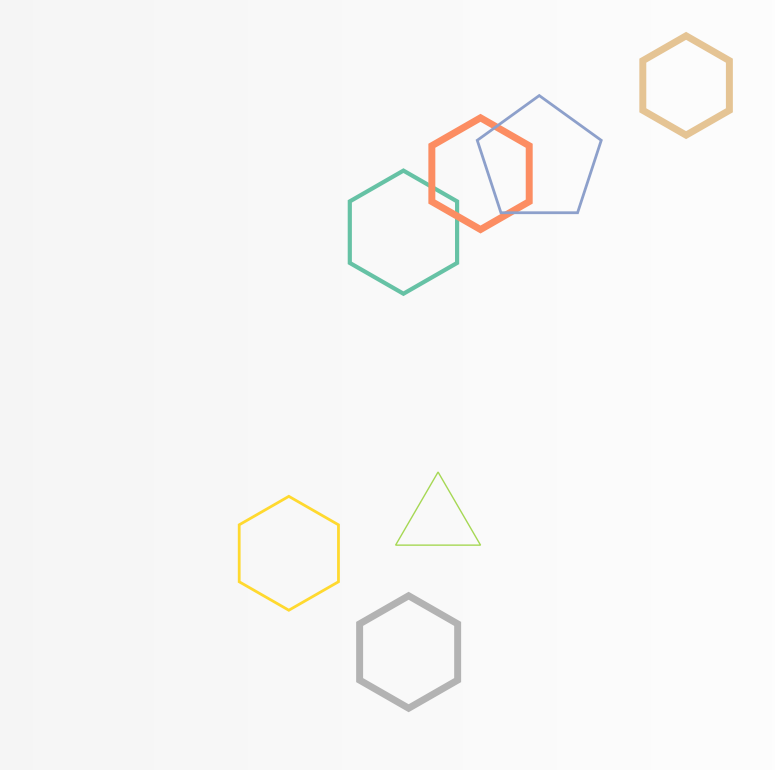[{"shape": "hexagon", "thickness": 1.5, "radius": 0.4, "center": [0.521, 0.698]}, {"shape": "hexagon", "thickness": 2.5, "radius": 0.36, "center": [0.62, 0.774]}, {"shape": "pentagon", "thickness": 1, "radius": 0.42, "center": [0.696, 0.792]}, {"shape": "triangle", "thickness": 0.5, "radius": 0.32, "center": [0.565, 0.324]}, {"shape": "hexagon", "thickness": 1, "radius": 0.37, "center": [0.373, 0.281]}, {"shape": "hexagon", "thickness": 2.5, "radius": 0.32, "center": [0.885, 0.889]}, {"shape": "hexagon", "thickness": 2.5, "radius": 0.37, "center": [0.527, 0.153]}]